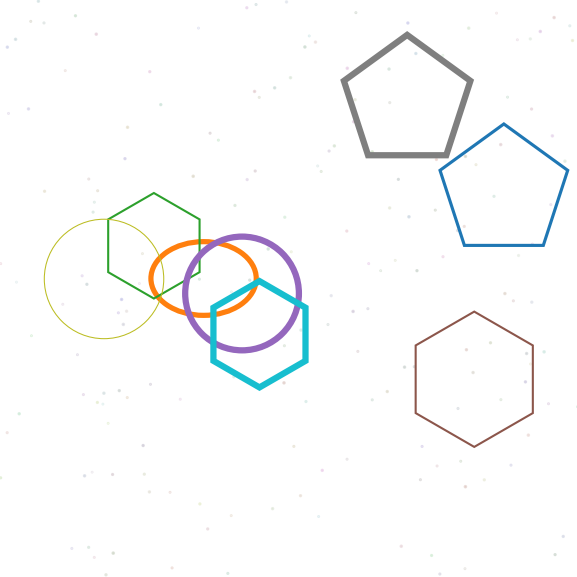[{"shape": "pentagon", "thickness": 1.5, "radius": 0.58, "center": [0.872, 0.668]}, {"shape": "oval", "thickness": 2.5, "radius": 0.46, "center": [0.353, 0.517]}, {"shape": "hexagon", "thickness": 1, "radius": 0.46, "center": [0.266, 0.574]}, {"shape": "circle", "thickness": 3, "radius": 0.49, "center": [0.419, 0.491]}, {"shape": "hexagon", "thickness": 1, "radius": 0.59, "center": [0.821, 0.342]}, {"shape": "pentagon", "thickness": 3, "radius": 0.58, "center": [0.705, 0.823]}, {"shape": "circle", "thickness": 0.5, "radius": 0.52, "center": [0.18, 0.516]}, {"shape": "hexagon", "thickness": 3, "radius": 0.46, "center": [0.449, 0.42]}]